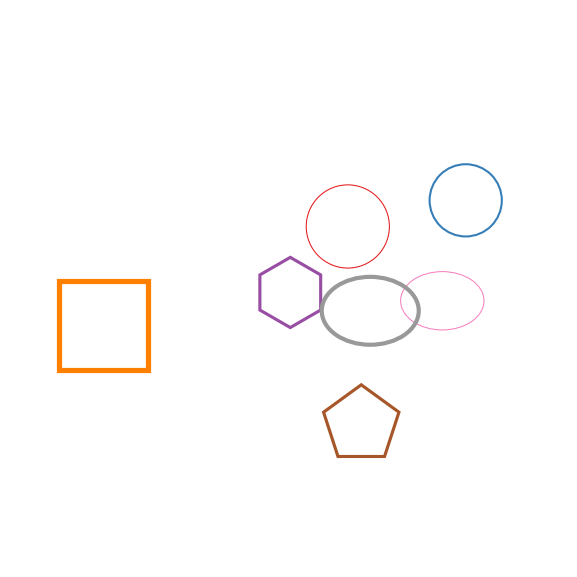[{"shape": "circle", "thickness": 0.5, "radius": 0.36, "center": [0.602, 0.607]}, {"shape": "circle", "thickness": 1, "radius": 0.31, "center": [0.806, 0.652]}, {"shape": "hexagon", "thickness": 1.5, "radius": 0.3, "center": [0.503, 0.493]}, {"shape": "square", "thickness": 2.5, "radius": 0.38, "center": [0.179, 0.436]}, {"shape": "pentagon", "thickness": 1.5, "radius": 0.34, "center": [0.626, 0.264]}, {"shape": "oval", "thickness": 0.5, "radius": 0.36, "center": [0.766, 0.478]}, {"shape": "oval", "thickness": 2, "radius": 0.42, "center": [0.641, 0.461]}]